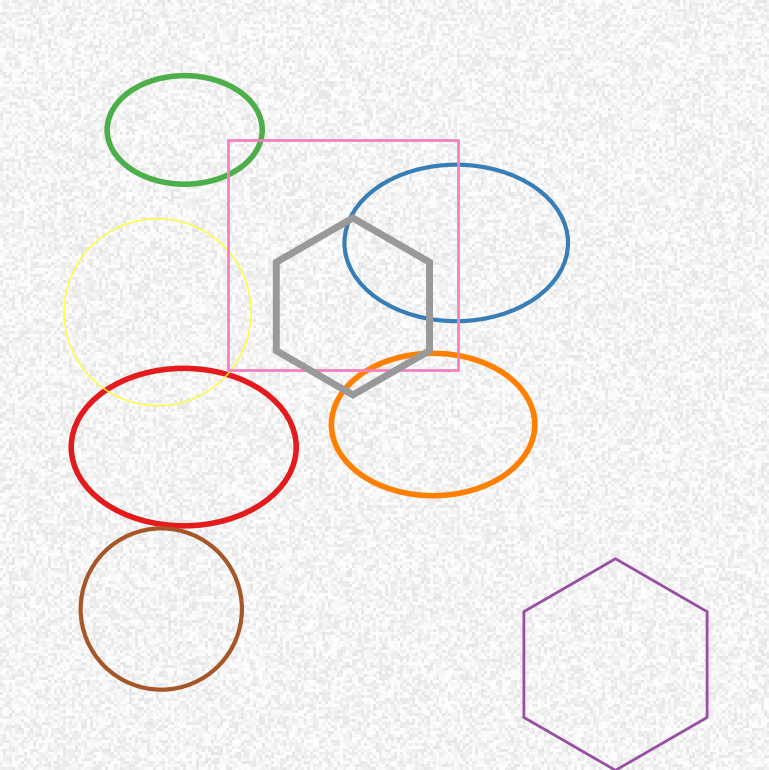[{"shape": "oval", "thickness": 2, "radius": 0.73, "center": [0.239, 0.419]}, {"shape": "oval", "thickness": 1.5, "radius": 0.73, "center": [0.593, 0.684]}, {"shape": "oval", "thickness": 2, "radius": 0.5, "center": [0.24, 0.831]}, {"shape": "hexagon", "thickness": 1, "radius": 0.69, "center": [0.799, 0.137]}, {"shape": "oval", "thickness": 2, "radius": 0.66, "center": [0.562, 0.449]}, {"shape": "circle", "thickness": 0.5, "radius": 0.61, "center": [0.205, 0.595]}, {"shape": "circle", "thickness": 1.5, "radius": 0.52, "center": [0.209, 0.209]}, {"shape": "square", "thickness": 1, "radius": 0.75, "center": [0.445, 0.669]}, {"shape": "hexagon", "thickness": 2.5, "radius": 0.57, "center": [0.458, 0.602]}]